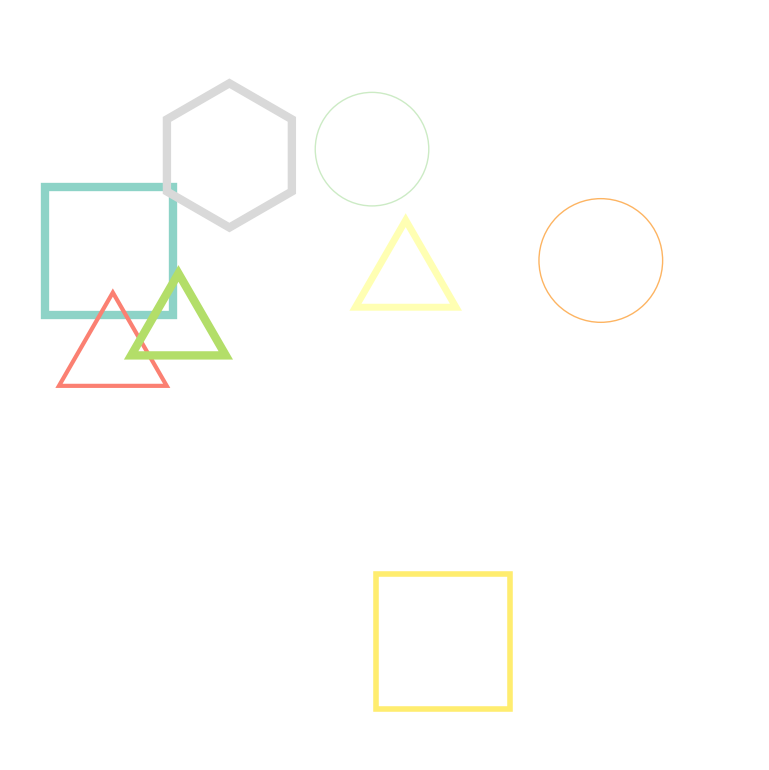[{"shape": "square", "thickness": 3, "radius": 0.42, "center": [0.141, 0.674]}, {"shape": "triangle", "thickness": 2.5, "radius": 0.38, "center": [0.527, 0.639]}, {"shape": "triangle", "thickness": 1.5, "radius": 0.4, "center": [0.147, 0.539]}, {"shape": "circle", "thickness": 0.5, "radius": 0.4, "center": [0.78, 0.662]}, {"shape": "triangle", "thickness": 3, "radius": 0.35, "center": [0.232, 0.574]}, {"shape": "hexagon", "thickness": 3, "radius": 0.47, "center": [0.298, 0.798]}, {"shape": "circle", "thickness": 0.5, "radius": 0.37, "center": [0.483, 0.806]}, {"shape": "square", "thickness": 2, "radius": 0.44, "center": [0.575, 0.167]}]